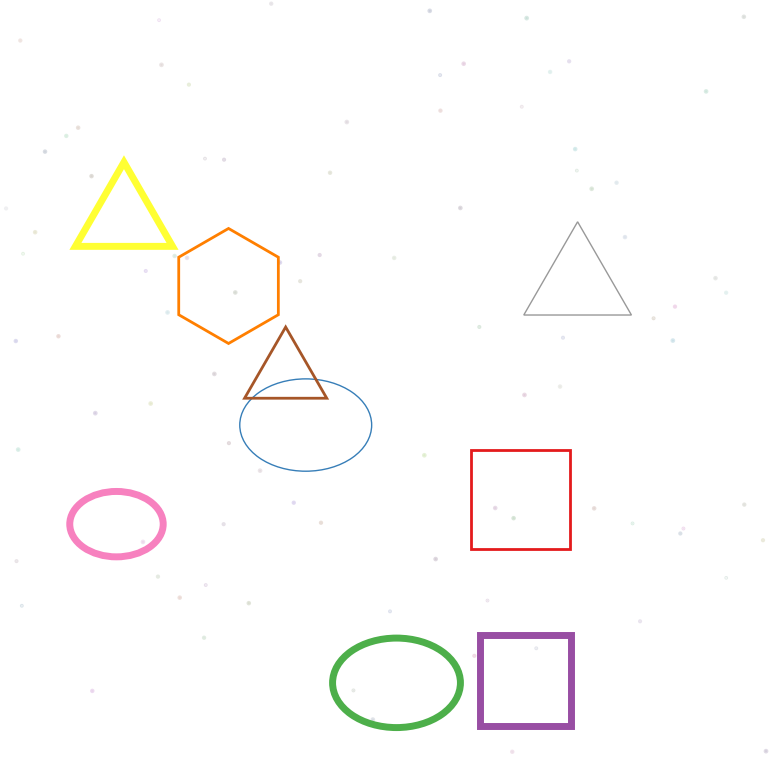[{"shape": "square", "thickness": 1, "radius": 0.32, "center": [0.676, 0.351]}, {"shape": "oval", "thickness": 0.5, "radius": 0.43, "center": [0.397, 0.448]}, {"shape": "oval", "thickness": 2.5, "radius": 0.42, "center": [0.515, 0.113]}, {"shape": "square", "thickness": 2.5, "radius": 0.3, "center": [0.683, 0.116]}, {"shape": "hexagon", "thickness": 1, "radius": 0.37, "center": [0.297, 0.629]}, {"shape": "triangle", "thickness": 2.5, "radius": 0.36, "center": [0.161, 0.716]}, {"shape": "triangle", "thickness": 1, "radius": 0.31, "center": [0.371, 0.514]}, {"shape": "oval", "thickness": 2.5, "radius": 0.3, "center": [0.151, 0.319]}, {"shape": "triangle", "thickness": 0.5, "radius": 0.4, "center": [0.75, 0.631]}]